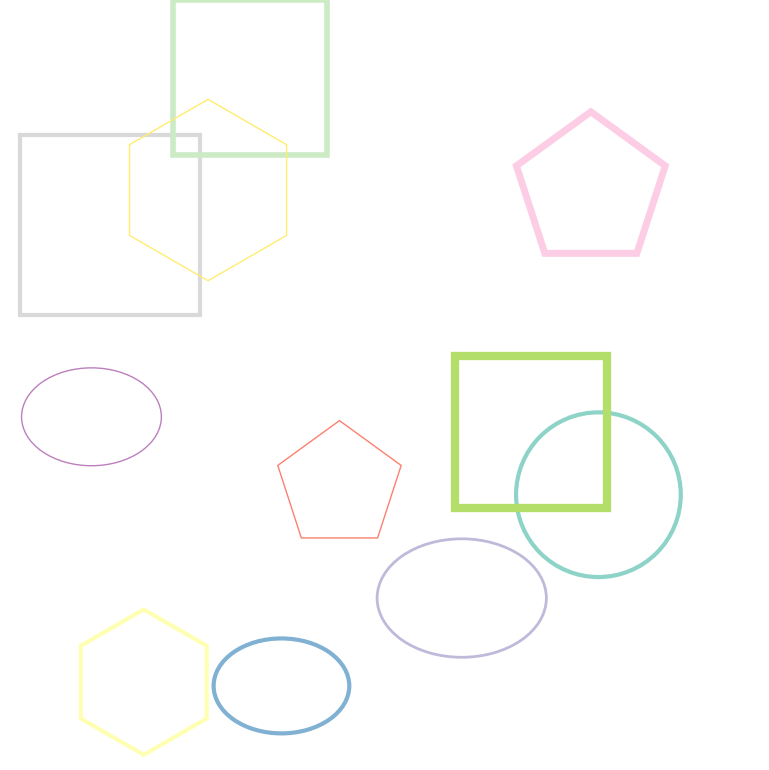[{"shape": "circle", "thickness": 1.5, "radius": 0.53, "center": [0.777, 0.358]}, {"shape": "hexagon", "thickness": 1.5, "radius": 0.47, "center": [0.187, 0.114]}, {"shape": "oval", "thickness": 1, "radius": 0.55, "center": [0.6, 0.223]}, {"shape": "pentagon", "thickness": 0.5, "radius": 0.42, "center": [0.441, 0.37]}, {"shape": "oval", "thickness": 1.5, "radius": 0.44, "center": [0.366, 0.109]}, {"shape": "square", "thickness": 3, "radius": 0.49, "center": [0.69, 0.439]}, {"shape": "pentagon", "thickness": 2.5, "radius": 0.51, "center": [0.767, 0.753]}, {"shape": "square", "thickness": 1.5, "radius": 0.58, "center": [0.143, 0.708]}, {"shape": "oval", "thickness": 0.5, "radius": 0.45, "center": [0.119, 0.459]}, {"shape": "square", "thickness": 2, "radius": 0.5, "center": [0.325, 0.899]}, {"shape": "hexagon", "thickness": 0.5, "radius": 0.59, "center": [0.27, 0.753]}]